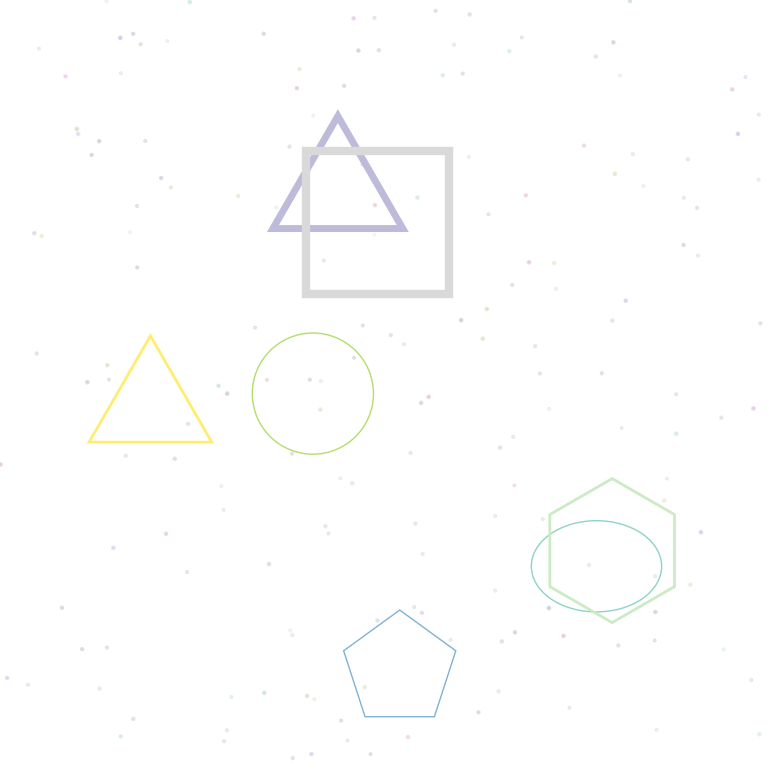[{"shape": "oval", "thickness": 0.5, "radius": 0.42, "center": [0.775, 0.265]}, {"shape": "triangle", "thickness": 2.5, "radius": 0.49, "center": [0.439, 0.752]}, {"shape": "pentagon", "thickness": 0.5, "radius": 0.38, "center": [0.519, 0.131]}, {"shape": "circle", "thickness": 0.5, "radius": 0.39, "center": [0.406, 0.489]}, {"shape": "square", "thickness": 3, "radius": 0.47, "center": [0.49, 0.711]}, {"shape": "hexagon", "thickness": 1, "radius": 0.47, "center": [0.795, 0.285]}, {"shape": "triangle", "thickness": 1, "radius": 0.46, "center": [0.195, 0.472]}]